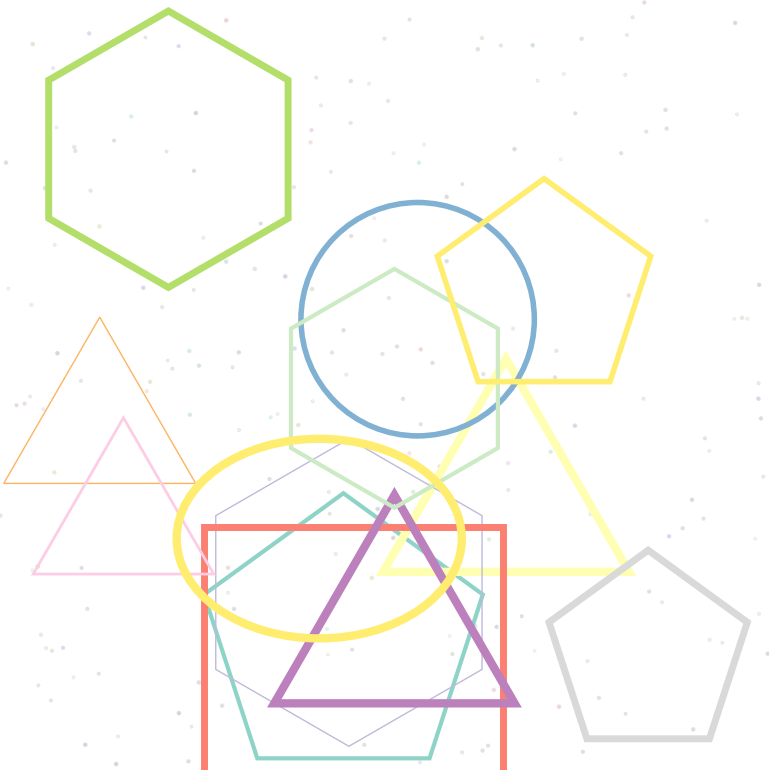[{"shape": "pentagon", "thickness": 1.5, "radius": 0.95, "center": [0.446, 0.169]}, {"shape": "triangle", "thickness": 3, "radius": 0.92, "center": [0.657, 0.35]}, {"shape": "hexagon", "thickness": 0.5, "radius": 1.0, "center": [0.453, 0.23]}, {"shape": "square", "thickness": 2.5, "radius": 0.97, "center": [0.459, 0.121]}, {"shape": "circle", "thickness": 2, "radius": 0.76, "center": [0.542, 0.585]}, {"shape": "triangle", "thickness": 0.5, "radius": 0.72, "center": [0.13, 0.444]}, {"shape": "hexagon", "thickness": 2.5, "radius": 0.9, "center": [0.219, 0.806]}, {"shape": "triangle", "thickness": 1, "radius": 0.68, "center": [0.16, 0.322]}, {"shape": "pentagon", "thickness": 2.5, "radius": 0.68, "center": [0.842, 0.15]}, {"shape": "triangle", "thickness": 3, "radius": 0.9, "center": [0.512, 0.177]}, {"shape": "hexagon", "thickness": 1.5, "radius": 0.78, "center": [0.512, 0.496]}, {"shape": "pentagon", "thickness": 2, "radius": 0.73, "center": [0.707, 0.622]}, {"shape": "oval", "thickness": 3, "radius": 0.93, "center": [0.415, 0.301]}]